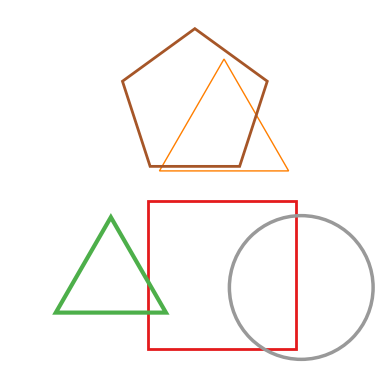[{"shape": "square", "thickness": 2, "radius": 0.96, "center": [0.577, 0.285]}, {"shape": "triangle", "thickness": 3, "radius": 0.83, "center": [0.288, 0.271]}, {"shape": "triangle", "thickness": 1, "radius": 0.97, "center": [0.582, 0.653]}, {"shape": "pentagon", "thickness": 2, "radius": 0.99, "center": [0.506, 0.728]}, {"shape": "circle", "thickness": 2.5, "radius": 0.93, "center": [0.782, 0.253]}]